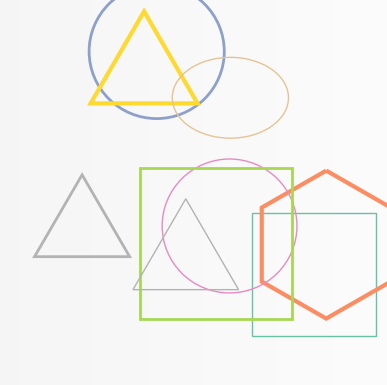[{"shape": "square", "thickness": 1, "radius": 0.8, "center": [0.81, 0.287]}, {"shape": "hexagon", "thickness": 3, "radius": 0.96, "center": [0.842, 0.365]}, {"shape": "circle", "thickness": 2, "radius": 0.87, "center": [0.404, 0.866]}, {"shape": "circle", "thickness": 1, "radius": 0.87, "center": [0.592, 0.413]}, {"shape": "square", "thickness": 2, "radius": 0.98, "center": [0.557, 0.367]}, {"shape": "triangle", "thickness": 3, "radius": 0.8, "center": [0.372, 0.811]}, {"shape": "oval", "thickness": 1, "radius": 0.75, "center": [0.594, 0.746]}, {"shape": "triangle", "thickness": 1, "radius": 0.79, "center": [0.479, 0.326]}, {"shape": "triangle", "thickness": 2, "radius": 0.71, "center": [0.212, 0.404]}]